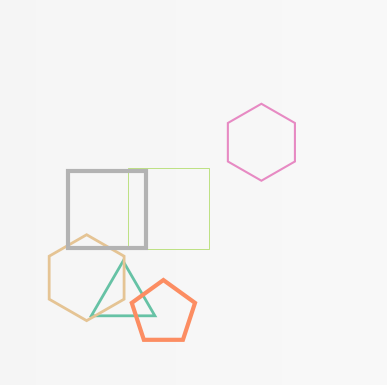[{"shape": "triangle", "thickness": 2, "radius": 0.47, "center": [0.318, 0.227]}, {"shape": "pentagon", "thickness": 3, "radius": 0.43, "center": [0.422, 0.187]}, {"shape": "hexagon", "thickness": 1.5, "radius": 0.5, "center": [0.675, 0.631]}, {"shape": "square", "thickness": 0.5, "radius": 0.52, "center": [0.435, 0.459]}, {"shape": "hexagon", "thickness": 2, "radius": 0.56, "center": [0.224, 0.279]}, {"shape": "square", "thickness": 3, "radius": 0.5, "center": [0.276, 0.457]}]